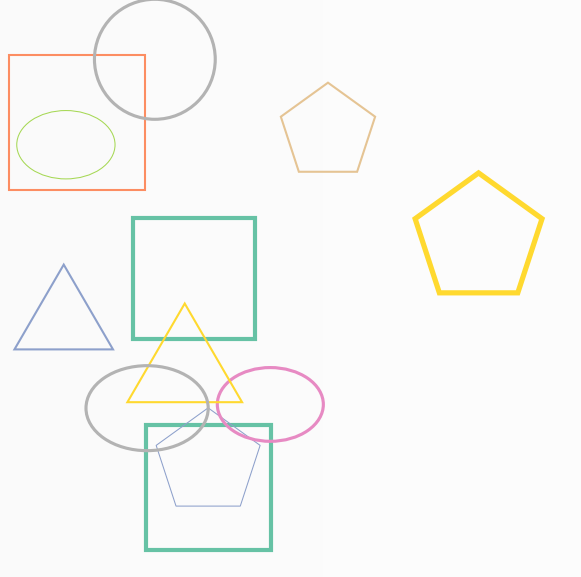[{"shape": "square", "thickness": 2, "radius": 0.53, "center": [0.333, 0.517]}, {"shape": "square", "thickness": 2, "radius": 0.54, "center": [0.359, 0.155]}, {"shape": "square", "thickness": 1, "radius": 0.59, "center": [0.132, 0.787]}, {"shape": "triangle", "thickness": 1, "radius": 0.49, "center": [0.11, 0.443]}, {"shape": "pentagon", "thickness": 0.5, "radius": 0.47, "center": [0.358, 0.199]}, {"shape": "oval", "thickness": 1.5, "radius": 0.46, "center": [0.465, 0.299]}, {"shape": "oval", "thickness": 0.5, "radius": 0.42, "center": [0.113, 0.749]}, {"shape": "pentagon", "thickness": 2.5, "radius": 0.57, "center": [0.823, 0.585]}, {"shape": "triangle", "thickness": 1, "radius": 0.57, "center": [0.318, 0.36]}, {"shape": "pentagon", "thickness": 1, "radius": 0.43, "center": [0.564, 0.771]}, {"shape": "circle", "thickness": 1.5, "radius": 0.52, "center": [0.266, 0.896]}, {"shape": "oval", "thickness": 1.5, "radius": 0.53, "center": [0.253, 0.292]}]